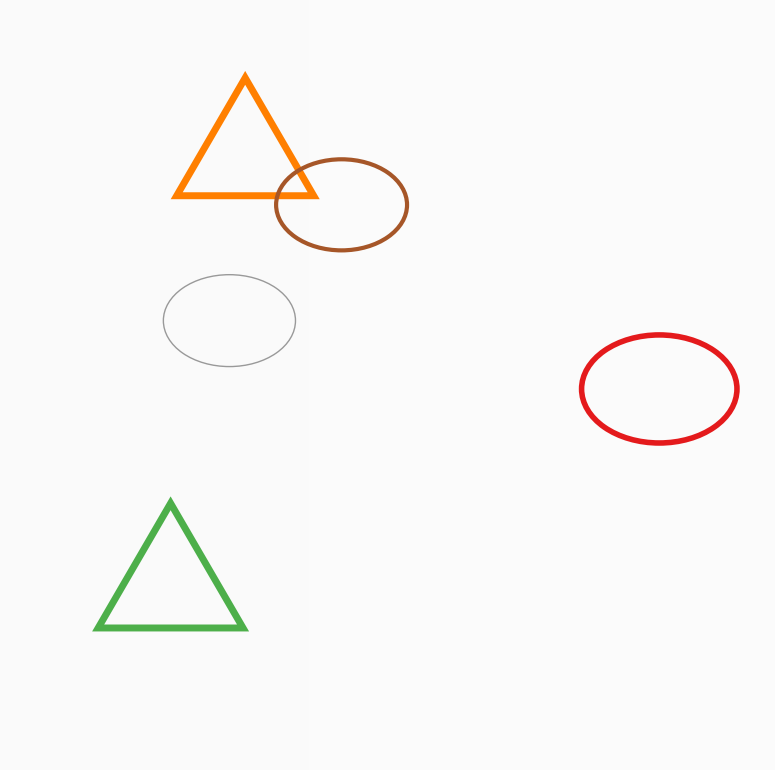[{"shape": "oval", "thickness": 2, "radius": 0.5, "center": [0.851, 0.495]}, {"shape": "triangle", "thickness": 2.5, "radius": 0.54, "center": [0.22, 0.238]}, {"shape": "triangle", "thickness": 2.5, "radius": 0.51, "center": [0.316, 0.797]}, {"shape": "oval", "thickness": 1.5, "radius": 0.42, "center": [0.441, 0.734]}, {"shape": "oval", "thickness": 0.5, "radius": 0.43, "center": [0.296, 0.584]}]